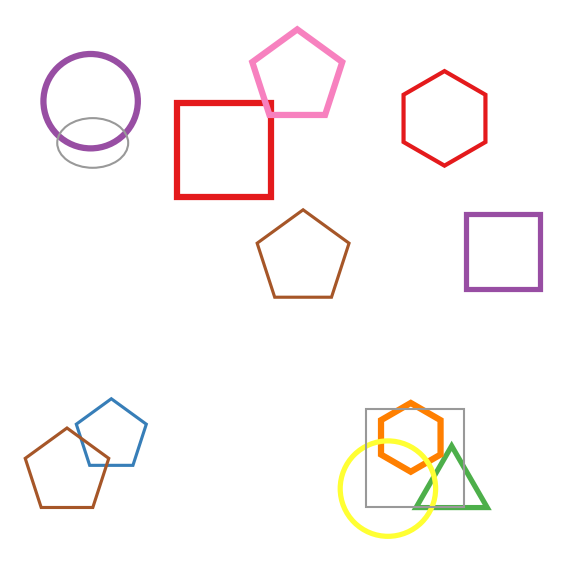[{"shape": "square", "thickness": 3, "radius": 0.41, "center": [0.388, 0.739]}, {"shape": "hexagon", "thickness": 2, "radius": 0.41, "center": [0.77, 0.794]}, {"shape": "pentagon", "thickness": 1.5, "radius": 0.32, "center": [0.193, 0.245]}, {"shape": "triangle", "thickness": 2.5, "radius": 0.36, "center": [0.782, 0.156]}, {"shape": "circle", "thickness": 3, "radius": 0.41, "center": [0.157, 0.824]}, {"shape": "square", "thickness": 2.5, "radius": 0.32, "center": [0.871, 0.564]}, {"shape": "hexagon", "thickness": 3, "radius": 0.3, "center": [0.711, 0.242]}, {"shape": "circle", "thickness": 2.5, "radius": 0.41, "center": [0.672, 0.153]}, {"shape": "pentagon", "thickness": 1.5, "radius": 0.38, "center": [0.116, 0.182]}, {"shape": "pentagon", "thickness": 1.5, "radius": 0.42, "center": [0.525, 0.552]}, {"shape": "pentagon", "thickness": 3, "radius": 0.41, "center": [0.515, 0.866]}, {"shape": "square", "thickness": 1, "radius": 0.42, "center": [0.718, 0.206]}, {"shape": "oval", "thickness": 1, "radius": 0.31, "center": [0.161, 0.752]}]